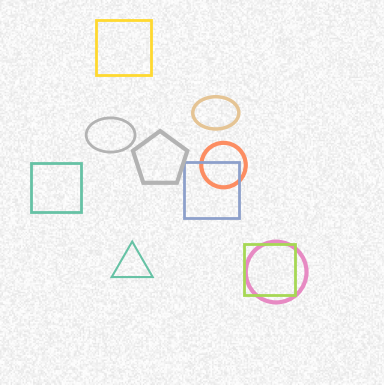[{"shape": "square", "thickness": 2, "radius": 0.32, "center": [0.145, 0.513]}, {"shape": "triangle", "thickness": 1.5, "radius": 0.31, "center": [0.343, 0.311]}, {"shape": "circle", "thickness": 3, "radius": 0.29, "center": [0.581, 0.571]}, {"shape": "square", "thickness": 2, "radius": 0.36, "center": [0.55, 0.506]}, {"shape": "circle", "thickness": 3, "radius": 0.39, "center": [0.717, 0.293]}, {"shape": "square", "thickness": 2, "radius": 0.33, "center": [0.7, 0.299]}, {"shape": "square", "thickness": 2, "radius": 0.36, "center": [0.32, 0.876]}, {"shape": "oval", "thickness": 2.5, "radius": 0.3, "center": [0.561, 0.707]}, {"shape": "oval", "thickness": 2, "radius": 0.32, "center": [0.287, 0.649]}, {"shape": "pentagon", "thickness": 3, "radius": 0.37, "center": [0.416, 0.585]}]